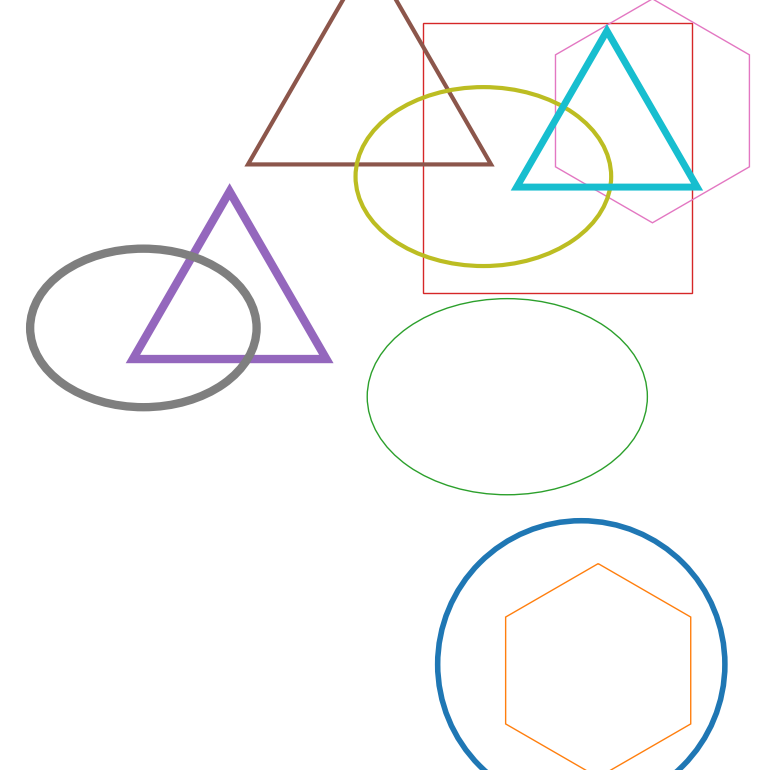[{"shape": "circle", "thickness": 2, "radius": 0.93, "center": [0.755, 0.137]}, {"shape": "hexagon", "thickness": 0.5, "radius": 0.69, "center": [0.777, 0.129]}, {"shape": "oval", "thickness": 0.5, "radius": 0.91, "center": [0.659, 0.485]}, {"shape": "square", "thickness": 0.5, "radius": 0.88, "center": [0.724, 0.795]}, {"shape": "triangle", "thickness": 3, "radius": 0.73, "center": [0.298, 0.606]}, {"shape": "triangle", "thickness": 1.5, "radius": 0.91, "center": [0.48, 0.878]}, {"shape": "hexagon", "thickness": 0.5, "radius": 0.73, "center": [0.847, 0.856]}, {"shape": "oval", "thickness": 3, "radius": 0.74, "center": [0.186, 0.574]}, {"shape": "oval", "thickness": 1.5, "radius": 0.83, "center": [0.628, 0.771]}, {"shape": "triangle", "thickness": 2.5, "radius": 0.68, "center": [0.788, 0.825]}]